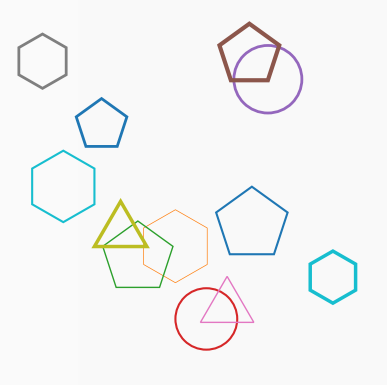[{"shape": "pentagon", "thickness": 2, "radius": 0.34, "center": [0.262, 0.675]}, {"shape": "pentagon", "thickness": 1.5, "radius": 0.48, "center": [0.65, 0.418]}, {"shape": "hexagon", "thickness": 0.5, "radius": 0.47, "center": [0.453, 0.36]}, {"shape": "pentagon", "thickness": 1, "radius": 0.48, "center": [0.356, 0.331]}, {"shape": "circle", "thickness": 1.5, "radius": 0.4, "center": [0.532, 0.172]}, {"shape": "circle", "thickness": 2, "radius": 0.44, "center": [0.691, 0.794]}, {"shape": "pentagon", "thickness": 3, "radius": 0.41, "center": [0.644, 0.857]}, {"shape": "triangle", "thickness": 1, "radius": 0.4, "center": [0.586, 0.202]}, {"shape": "hexagon", "thickness": 2, "radius": 0.35, "center": [0.11, 0.841]}, {"shape": "triangle", "thickness": 2.5, "radius": 0.39, "center": [0.311, 0.399]}, {"shape": "hexagon", "thickness": 2.5, "radius": 0.34, "center": [0.859, 0.28]}, {"shape": "hexagon", "thickness": 1.5, "radius": 0.46, "center": [0.163, 0.516]}]